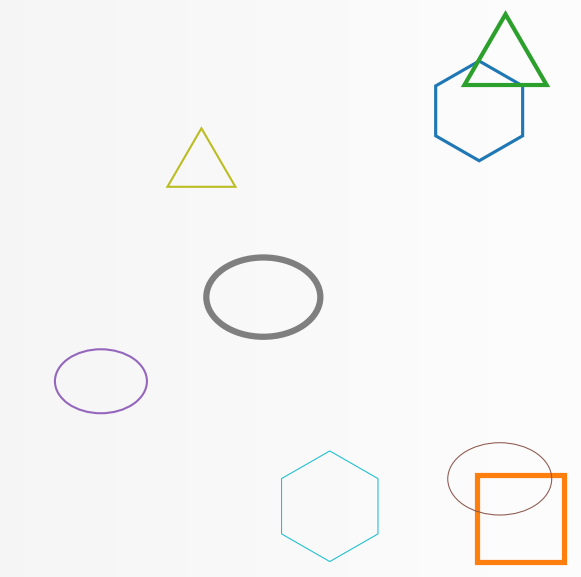[{"shape": "hexagon", "thickness": 1.5, "radius": 0.43, "center": [0.824, 0.807]}, {"shape": "square", "thickness": 2.5, "radius": 0.37, "center": [0.896, 0.101]}, {"shape": "triangle", "thickness": 2, "radius": 0.41, "center": [0.87, 0.893]}, {"shape": "oval", "thickness": 1, "radius": 0.4, "center": [0.174, 0.339]}, {"shape": "oval", "thickness": 0.5, "radius": 0.45, "center": [0.86, 0.17]}, {"shape": "oval", "thickness": 3, "radius": 0.49, "center": [0.453, 0.485]}, {"shape": "triangle", "thickness": 1, "radius": 0.34, "center": [0.347, 0.709]}, {"shape": "hexagon", "thickness": 0.5, "radius": 0.48, "center": [0.567, 0.123]}]